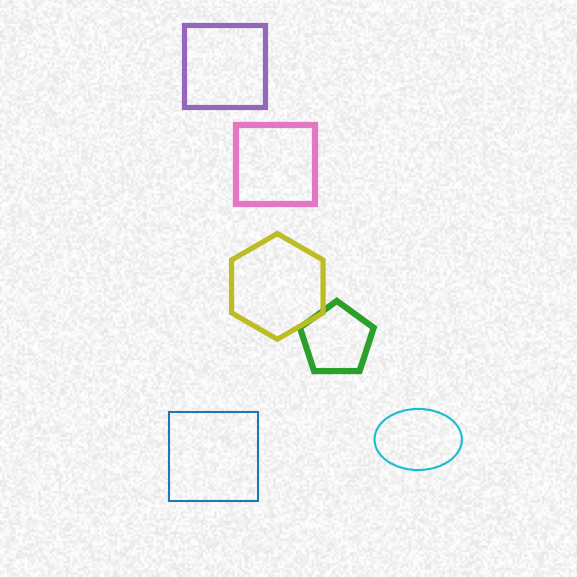[{"shape": "square", "thickness": 1, "radius": 0.39, "center": [0.37, 0.209]}, {"shape": "pentagon", "thickness": 3, "radius": 0.34, "center": [0.583, 0.411]}, {"shape": "square", "thickness": 2.5, "radius": 0.35, "center": [0.389, 0.885]}, {"shape": "square", "thickness": 3, "radius": 0.34, "center": [0.477, 0.715]}, {"shape": "hexagon", "thickness": 2.5, "radius": 0.46, "center": [0.48, 0.503]}, {"shape": "oval", "thickness": 1, "radius": 0.38, "center": [0.724, 0.238]}]